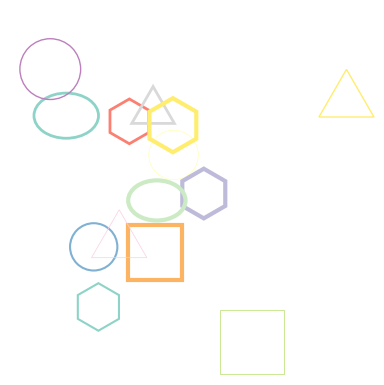[{"shape": "oval", "thickness": 2, "radius": 0.42, "center": [0.172, 0.7]}, {"shape": "hexagon", "thickness": 1.5, "radius": 0.31, "center": [0.256, 0.203]}, {"shape": "circle", "thickness": 0.5, "radius": 0.32, "center": [0.451, 0.598]}, {"shape": "hexagon", "thickness": 3, "radius": 0.32, "center": [0.529, 0.497]}, {"shape": "hexagon", "thickness": 2, "radius": 0.29, "center": [0.336, 0.685]}, {"shape": "circle", "thickness": 1.5, "radius": 0.31, "center": [0.243, 0.359]}, {"shape": "square", "thickness": 3, "radius": 0.35, "center": [0.403, 0.344]}, {"shape": "square", "thickness": 0.5, "radius": 0.42, "center": [0.655, 0.112]}, {"shape": "triangle", "thickness": 0.5, "radius": 0.41, "center": [0.31, 0.372]}, {"shape": "triangle", "thickness": 2, "radius": 0.32, "center": [0.398, 0.711]}, {"shape": "circle", "thickness": 1, "radius": 0.39, "center": [0.131, 0.821]}, {"shape": "oval", "thickness": 3, "radius": 0.37, "center": [0.407, 0.479]}, {"shape": "triangle", "thickness": 1, "radius": 0.41, "center": [0.9, 0.737]}, {"shape": "hexagon", "thickness": 3, "radius": 0.35, "center": [0.449, 0.675]}]